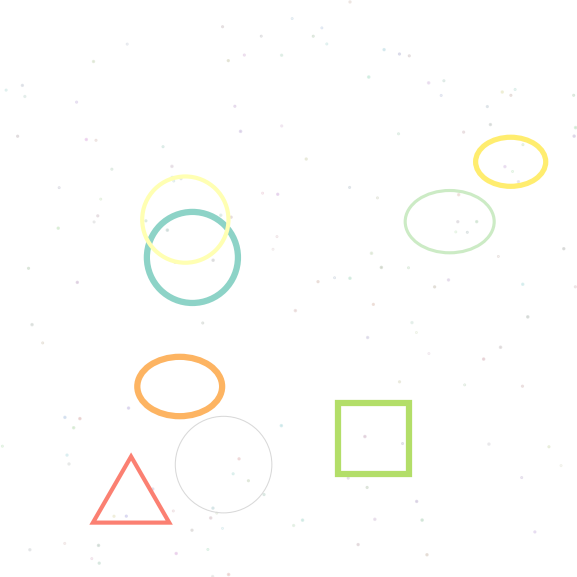[{"shape": "circle", "thickness": 3, "radius": 0.39, "center": [0.333, 0.553]}, {"shape": "circle", "thickness": 2, "radius": 0.37, "center": [0.321, 0.619]}, {"shape": "triangle", "thickness": 2, "radius": 0.38, "center": [0.227, 0.132]}, {"shape": "oval", "thickness": 3, "radius": 0.37, "center": [0.311, 0.33]}, {"shape": "square", "thickness": 3, "radius": 0.31, "center": [0.646, 0.241]}, {"shape": "circle", "thickness": 0.5, "radius": 0.42, "center": [0.387, 0.195]}, {"shape": "oval", "thickness": 1.5, "radius": 0.39, "center": [0.779, 0.615]}, {"shape": "oval", "thickness": 2.5, "radius": 0.3, "center": [0.884, 0.719]}]